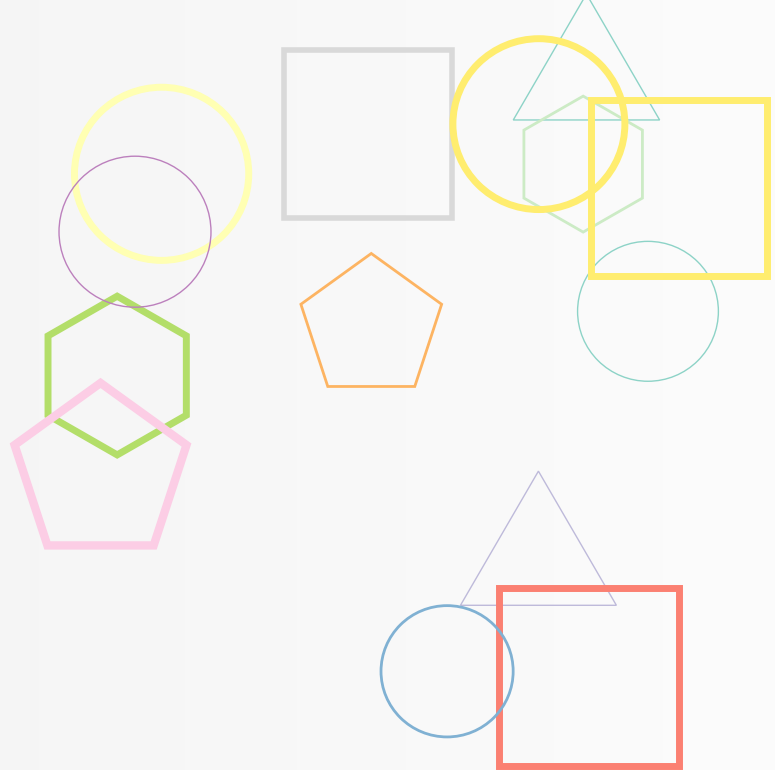[{"shape": "triangle", "thickness": 0.5, "radius": 0.55, "center": [0.757, 0.899]}, {"shape": "circle", "thickness": 0.5, "radius": 0.45, "center": [0.836, 0.596]}, {"shape": "circle", "thickness": 2.5, "radius": 0.56, "center": [0.209, 0.774]}, {"shape": "triangle", "thickness": 0.5, "radius": 0.58, "center": [0.695, 0.272]}, {"shape": "square", "thickness": 2.5, "radius": 0.58, "center": [0.76, 0.121]}, {"shape": "circle", "thickness": 1, "radius": 0.43, "center": [0.577, 0.128]}, {"shape": "pentagon", "thickness": 1, "radius": 0.48, "center": [0.479, 0.575]}, {"shape": "hexagon", "thickness": 2.5, "radius": 0.52, "center": [0.151, 0.512]}, {"shape": "pentagon", "thickness": 3, "radius": 0.58, "center": [0.13, 0.386]}, {"shape": "square", "thickness": 2, "radius": 0.54, "center": [0.475, 0.826]}, {"shape": "circle", "thickness": 0.5, "radius": 0.49, "center": [0.174, 0.699]}, {"shape": "hexagon", "thickness": 1, "radius": 0.44, "center": [0.752, 0.787]}, {"shape": "square", "thickness": 2.5, "radius": 0.57, "center": [0.876, 0.756]}, {"shape": "circle", "thickness": 2.5, "radius": 0.55, "center": [0.695, 0.839]}]